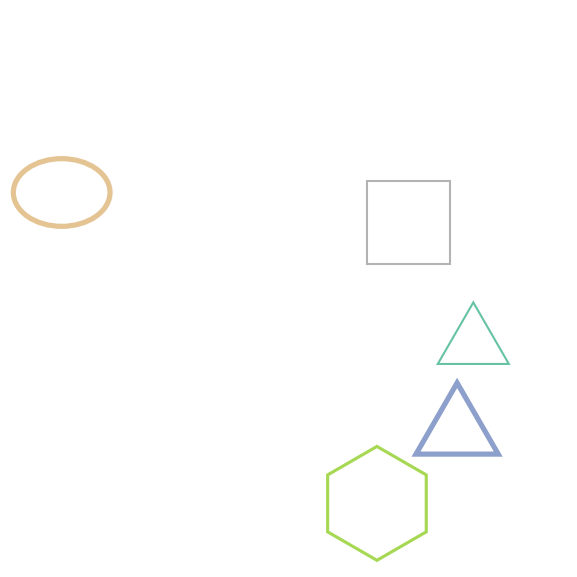[{"shape": "triangle", "thickness": 1, "radius": 0.36, "center": [0.82, 0.404]}, {"shape": "triangle", "thickness": 2.5, "radius": 0.41, "center": [0.792, 0.254]}, {"shape": "hexagon", "thickness": 1.5, "radius": 0.49, "center": [0.653, 0.127]}, {"shape": "oval", "thickness": 2.5, "radius": 0.42, "center": [0.107, 0.666]}, {"shape": "square", "thickness": 1, "radius": 0.36, "center": [0.708, 0.614]}]